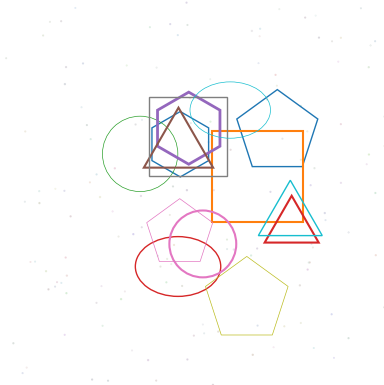[{"shape": "hexagon", "thickness": 1, "radius": 0.42, "center": [0.468, 0.625]}, {"shape": "pentagon", "thickness": 1, "radius": 0.55, "center": [0.72, 0.657]}, {"shape": "square", "thickness": 1.5, "radius": 0.59, "center": [0.67, 0.541]}, {"shape": "circle", "thickness": 0.5, "radius": 0.49, "center": [0.364, 0.6]}, {"shape": "oval", "thickness": 1, "radius": 0.55, "center": [0.462, 0.308]}, {"shape": "triangle", "thickness": 1.5, "radius": 0.41, "center": [0.758, 0.41]}, {"shape": "hexagon", "thickness": 2, "radius": 0.47, "center": [0.49, 0.667]}, {"shape": "triangle", "thickness": 1.5, "radius": 0.52, "center": [0.464, 0.616]}, {"shape": "pentagon", "thickness": 0.5, "radius": 0.45, "center": [0.467, 0.394]}, {"shape": "circle", "thickness": 1.5, "radius": 0.43, "center": [0.527, 0.366]}, {"shape": "square", "thickness": 1, "radius": 0.51, "center": [0.488, 0.646]}, {"shape": "pentagon", "thickness": 0.5, "radius": 0.56, "center": [0.641, 0.221]}, {"shape": "triangle", "thickness": 1, "radius": 0.48, "center": [0.754, 0.436]}, {"shape": "oval", "thickness": 0.5, "radius": 0.52, "center": [0.598, 0.714]}]